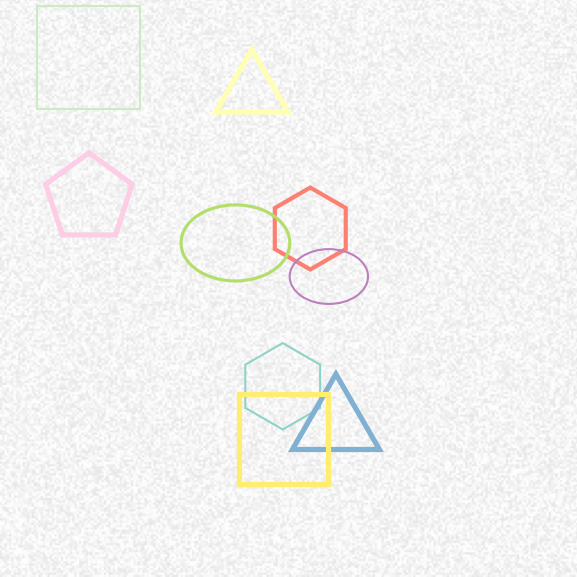[{"shape": "hexagon", "thickness": 1, "radius": 0.37, "center": [0.49, 0.33]}, {"shape": "triangle", "thickness": 2.5, "radius": 0.36, "center": [0.436, 0.841]}, {"shape": "hexagon", "thickness": 2, "radius": 0.35, "center": [0.537, 0.603]}, {"shape": "triangle", "thickness": 2.5, "radius": 0.43, "center": [0.582, 0.264]}, {"shape": "oval", "thickness": 1.5, "radius": 0.47, "center": [0.408, 0.578]}, {"shape": "pentagon", "thickness": 2.5, "radius": 0.39, "center": [0.154, 0.656]}, {"shape": "oval", "thickness": 1, "radius": 0.34, "center": [0.569, 0.52]}, {"shape": "square", "thickness": 1, "radius": 0.45, "center": [0.153, 0.899]}, {"shape": "square", "thickness": 2.5, "radius": 0.39, "center": [0.491, 0.239]}]